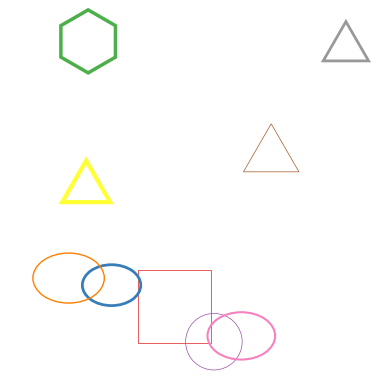[{"shape": "square", "thickness": 0.5, "radius": 0.47, "center": [0.453, 0.203]}, {"shape": "oval", "thickness": 2, "radius": 0.38, "center": [0.29, 0.259]}, {"shape": "hexagon", "thickness": 2.5, "radius": 0.41, "center": [0.229, 0.893]}, {"shape": "circle", "thickness": 0.5, "radius": 0.37, "center": [0.556, 0.112]}, {"shape": "oval", "thickness": 1, "radius": 0.46, "center": [0.178, 0.278]}, {"shape": "triangle", "thickness": 3, "radius": 0.36, "center": [0.224, 0.511]}, {"shape": "triangle", "thickness": 0.5, "radius": 0.42, "center": [0.704, 0.595]}, {"shape": "oval", "thickness": 1.5, "radius": 0.44, "center": [0.627, 0.128]}, {"shape": "triangle", "thickness": 2, "radius": 0.34, "center": [0.899, 0.876]}]